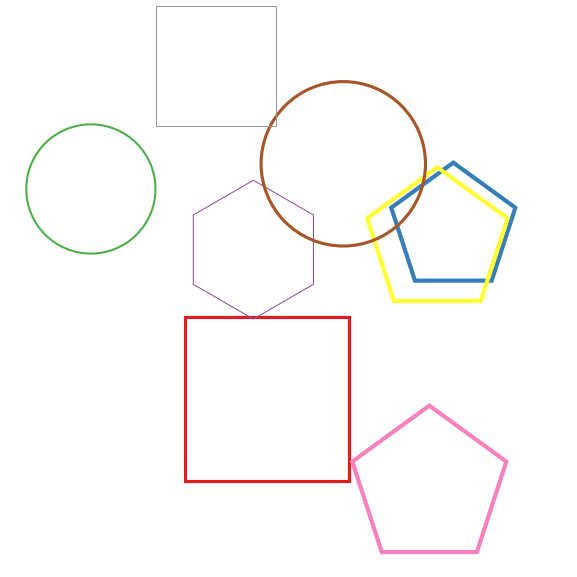[{"shape": "square", "thickness": 1.5, "radius": 0.71, "center": [0.462, 0.308]}, {"shape": "pentagon", "thickness": 2, "radius": 0.56, "center": [0.785, 0.605]}, {"shape": "circle", "thickness": 1, "radius": 0.56, "center": [0.157, 0.672]}, {"shape": "hexagon", "thickness": 0.5, "radius": 0.6, "center": [0.439, 0.567]}, {"shape": "pentagon", "thickness": 2, "radius": 0.64, "center": [0.757, 0.582]}, {"shape": "circle", "thickness": 1.5, "radius": 0.71, "center": [0.594, 0.715]}, {"shape": "pentagon", "thickness": 2, "radius": 0.7, "center": [0.743, 0.157]}, {"shape": "square", "thickness": 0.5, "radius": 0.52, "center": [0.374, 0.884]}]